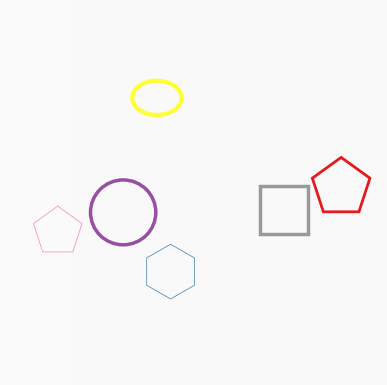[{"shape": "pentagon", "thickness": 2, "radius": 0.39, "center": [0.88, 0.513]}, {"shape": "hexagon", "thickness": 0.5, "radius": 0.36, "center": [0.44, 0.295]}, {"shape": "circle", "thickness": 2.5, "radius": 0.42, "center": [0.318, 0.448]}, {"shape": "oval", "thickness": 3, "radius": 0.32, "center": [0.405, 0.746]}, {"shape": "pentagon", "thickness": 0.5, "radius": 0.33, "center": [0.149, 0.399]}, {"shape": "square", "thickness": 2.5, "radius": 0.31, "center": [0.732, 0.455]}]